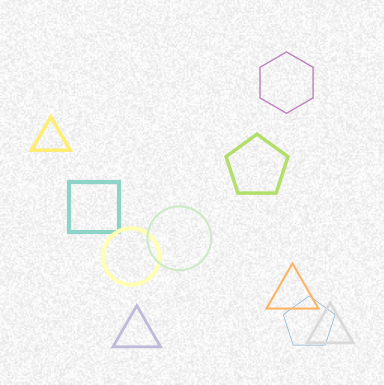[{"shape": "square", "thickness": 3, "radius": 0.32, "center": [0.244, 0.462]}, {"shape": "circle", "thickness": 3, "radius": 0.37, "center": [0.341, 0.334]}, {"shape": "triangle", "thickness": 2, "radius": 0.36, "center": [0.355, 0.135]}, {"shape": "pentagon", "thickness": 0.5, "radius": 0.35, "center": [0.803, 0.161]}, {"shape": "triangle", "thickness": 1.5, "radius": 0.39, "center": [0.76, 0.238]}, {"shape": "pentagon", "thickness": 2.5, "radius": 0.42, "center": [0.668, 0.567]}, {"shape": "triangle", "thickness": 2, "radius": 0.35, "center": [0.858, 0.144]}, {"shape": "hexagon", "thickness": 1, "radius": 0.4, "center": [0.744, 0.785]}, {"shape": "circle", "thickness": 1.5, "radius": 0.41, "center": [0.466, 0.381]}, {"shape": "triangle", "thickness": 2.5, "radius": 0.29, "center": [0.132, 0.639]}]